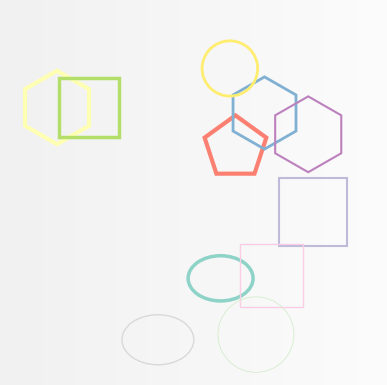[{"shape": "oval", "thickness": 2.5, "radius": 0.42, "center": [0.569, 0.277]}, {"shape": "hexagon", "thickness": 3, "radius": 0.48, "center": [0.147, 0.721]}, {"shape": "square", "thickness": 1.5, "radius": 0.44, "center": [0.808, 0.449]}, {"shape": "pentagon", "thickness": 3, "radius": 0.42, "center": [0.608, 0.617]}, {"shape": "hexagon", "thickness": 2, "radius": 0.47, "center": [0.683, 0.706]}, {"shape": "square", "thickness": 2.5, "radius": 0.39, "center": [0.229, 0.721]}, {"shape": "square", "thickness": 1, "radius": 0.41, "center": [0.7, 0.284]}, {"shape": "oval", "thickness": 1, "radius": 0.46, "center": [0.407, 0.118]}, {"shape": "hexagon", "thickness": 1.5, "radius": 0.49, "center": [0.795, 0.651]}, {"shape": "circle", "thickness": 0.5, "radius": 0.49, "center": [0.66, 0.131]}, {"shape": "circle", "thickness": 2, "radius": 0.36, "center": [0.593, 0.822]}]